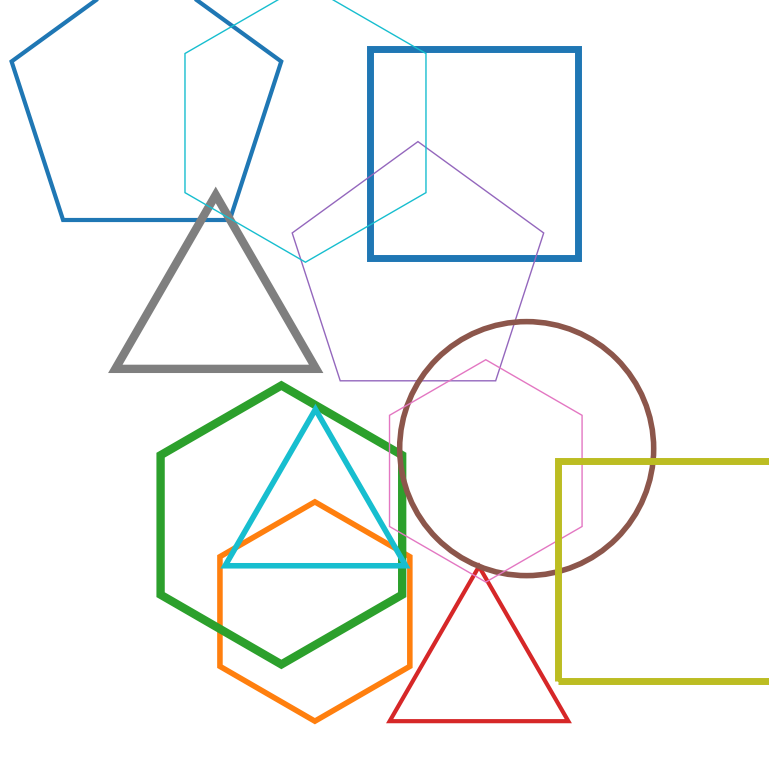[{"shape": "square", "thickness": 2.5, "radius": 0.68, "center": [0.616, 0.801]}, {"shape": "pentagon", "thickness": 1.5, "radius": 0.92, "center": [0.19, 0.863]}, {"shape": "hexagon", "thickness": 2, "radius": 0.71, "center": [0.409, 0.206]}, {"shape": "hexagon", "thickness": 3, "radius": 0.91, "center": [0.365, 0.318]}, {"shape": "triangle", "thickness": 1.5, "radius": 0.67, "center": [0.622, 0.13]}, {"shape": "pentagon", "thickness": 0.5, "radius": 0.86, "center": [0.543, 0.644]}, {"shape": "circle", "thickness": 2, "radius": 0.82, "center": [0.684, 0.417]}, {"shape": "hexagon", "thickness": 0.5, "radius": 0.72, "center": [0.631, 0.388]}, {"shape": "triangle", "thickness": 3, "radius": 0.75, "center": [0.28, 0.596]}, {"shape": "square", "thickness": 2.5, "radius": 0.71, "center": [0.868, 0.258]}, {"shape": "triangle", "thickness": 2, "radius": 0.68, "center": [0.41, 0.333]}, {"shape": "hexagon", "thickness": 0.5, "radius": 0.9, "center": [0.397, 0.84]}]